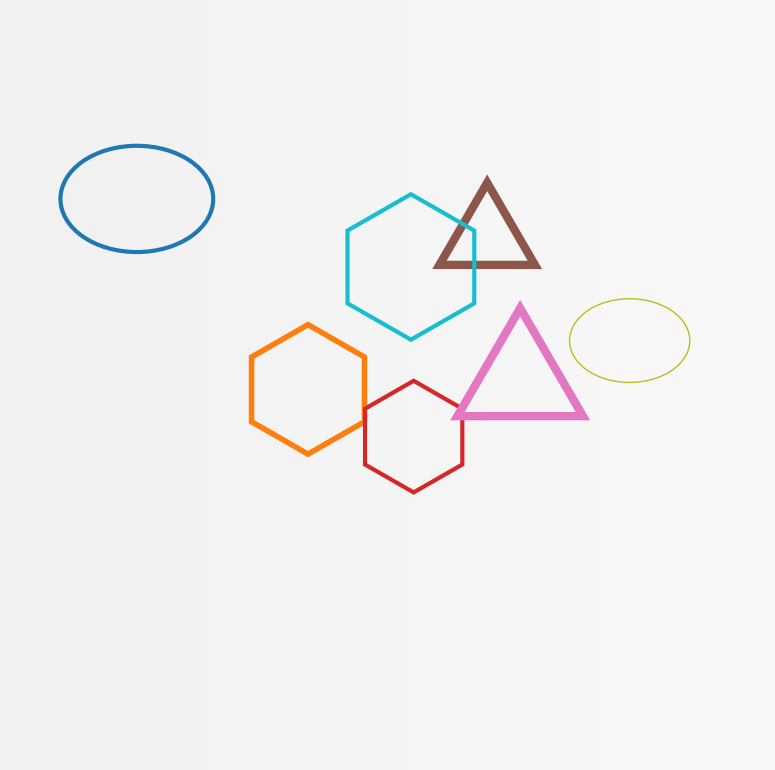[{"shape": "oval", "thickness": 1.5, "radius": 0.49, "center": [0.177, 0.742]}, {"shape": "hexagon", "thickness": 2, "radius": 0.42, "center": [0.397, 0.494]}, {"shape": "hexagon", "thickness": 1.5, "radius": 0.36, "center": [0.534, 0.433]}, {"shape": "triangle", "thickness": 3, "radius": 0.36, "center": [0.629, 0.692]}, {"shape": "triangle", "thickness": 3, "radius": 0.47, "center": [0.671, 0.506]}, {"shape": "oval", "thickness": 0.5, "radius": 0.39, "center": [0.812, 0.558]}, {"shape": "hexagon", "thickness": 1.5, "radius": 0.47, "center": [0.53, 0.653]}]